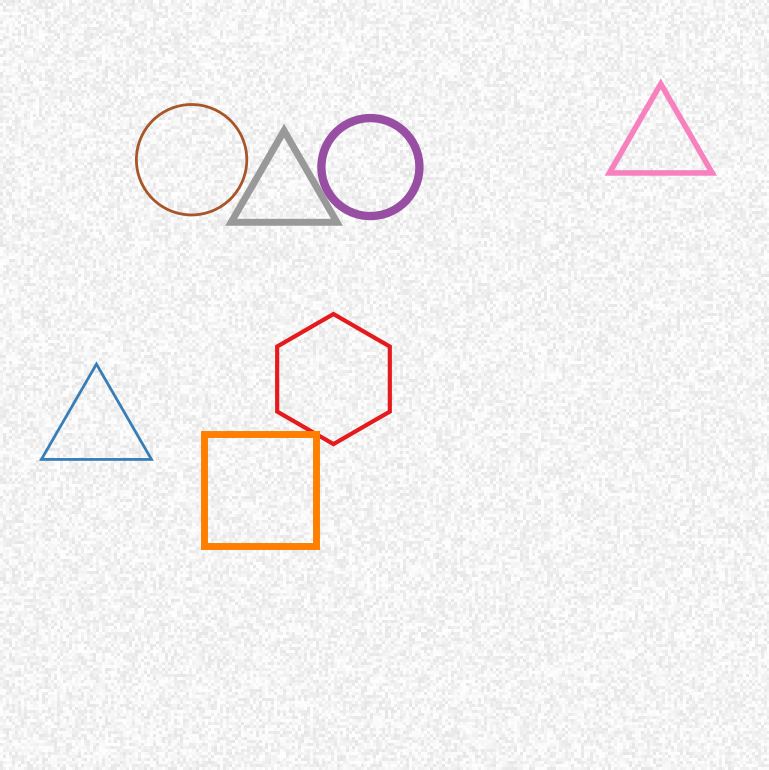[{"shape": "hexagon", "thickness": 1.5, "radius": 0.42, "center": [0.433, 0.508]}, {"shape": "triangle", "thickness": 1, "radius": 0.41, "center": [0.125, 0.445]}, {"shape": "circle", "thickness": 3, "radius": 0.32, "center": [0.481, 0.783]}, {"shape": "square", "thickness": 2.5, "radius": 0.37, "center": [0.338, 0.364]}, {"shape": "circle", "thickness": 1, "radius": 0.36, "center": [0.249, 0.793]}, {"shape": "triangle", "thickness": 2, "radius": 0.39, "center": [0.858, 0.814]}, {"shape": "triangle", "thickness": 2.5, "radius": 0.4, "center": [0.369, 0.751]}]